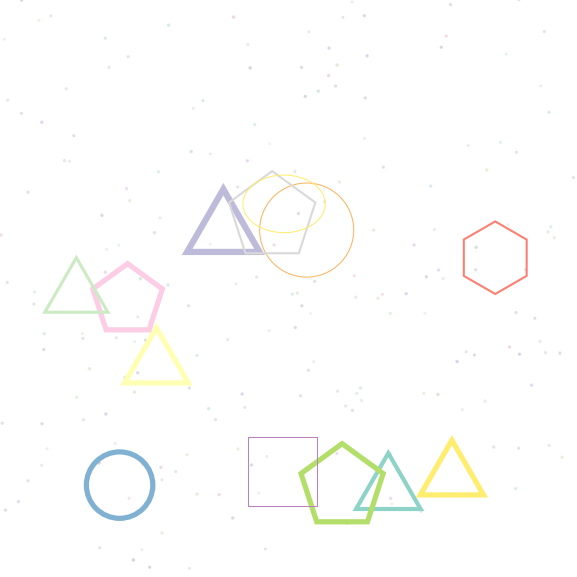[{"shape": "triangle", "thickness": 2, "radius": 0.32, "center": [0.672, 0.15]}, {"shape": "triangle", "thickness": 2.5, "radius": 0.32, "center": [0.271, 0.368]}, {"shape": "triangle", "thickness": 3, "radius": 0.36, "center": [0.387, 0.599]}, {"shape": "hexagon", "thickness": 1, "radius": 0.31, "center": [0.858, 0.553]}, {"shape": "circle", "thickness": 2.5, "radius": 0.29, "center": [0.207, 0.159]}, {"shape": "circle", "thickness": 0.5, "radius": 0.41, "center": [0.531, 0.601]}, {"shape": "pentagon", "thickness": 2.5, "radius": 0.37, "center": [0.592, 0.156]}, {"shape": "pentagon", "thickness": 2.5, "radius": 0.32, "center": [0.221, 0.479]}, {"shape": "pentagon", "thickness": 1, "radius": 0.39, "center": [0.471, 0.624]}, {"shape": "square", "thickness": 0.5, "radius": 0.3, "center": [0.489, 0.183]}, {"shape": "triangle", "thickness": 1.5, "radius": 0.31, "center": [0.132, 0.49]}, {"shape": "oval", "thickness": 0.5, "radius": 0.36, "center": [0.492, 0.646]}, {"shape": "triangle", "thickness": 2.5, "radius": 0.32, "center": [0.783, 0.174]}]